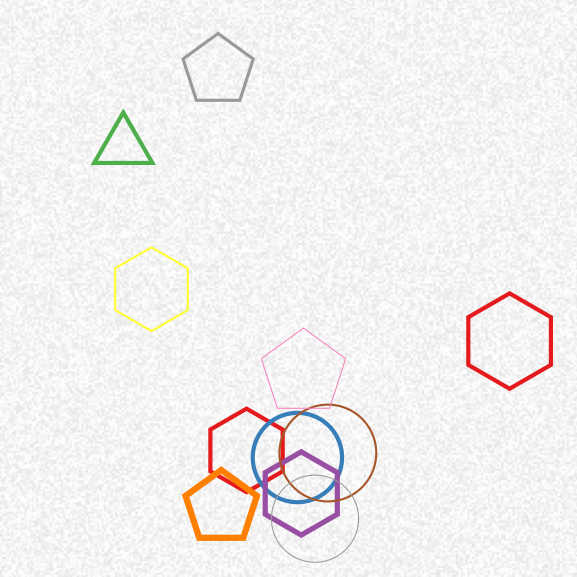[{"shape": "hexagon", "thickness": 2, "radius": 0.41, "center": [0.882, 0.409]}, {"shape": "hexagon", "thickness": 2, "radius": 0.36, "center": [0.427, 0.219]}, {"shape": "circle", "thickness": 2, "radius": 0.39, "center": [0.515, 0.207]}, {"shape": "triangle", "thickness": 2, "radius": 0.29, "center": [0.213, 0.746]}, {"shape": "hexagon", "thickness": 2.5, "radius": 0.36, "center": [0.522, 0.145]}, {"shape": "pentagon", "thickness": 3, "radius": 0.32, "center": [0.383, 0.12]}, {"shape": "hexagon", "thickness": 1, "radius": 0.36, "center": [0.262, 0.498]}, {"shape": "circle", "thickness": 1, "radius": 0.42, "center": [0.568, 0.215]}, {"shape": "pentagon", "thickness": 0.5, "radius": 0.38, "center": [0.526, 0.354]}, {"shape": "circle", "thickness": 0.5, "radius": 0.38, "center": [0.545, 0.101]}, {"shape": "pentagon", "thickness": 1.5, "radius": 0.32, "center": [0.378, 0.877]}]